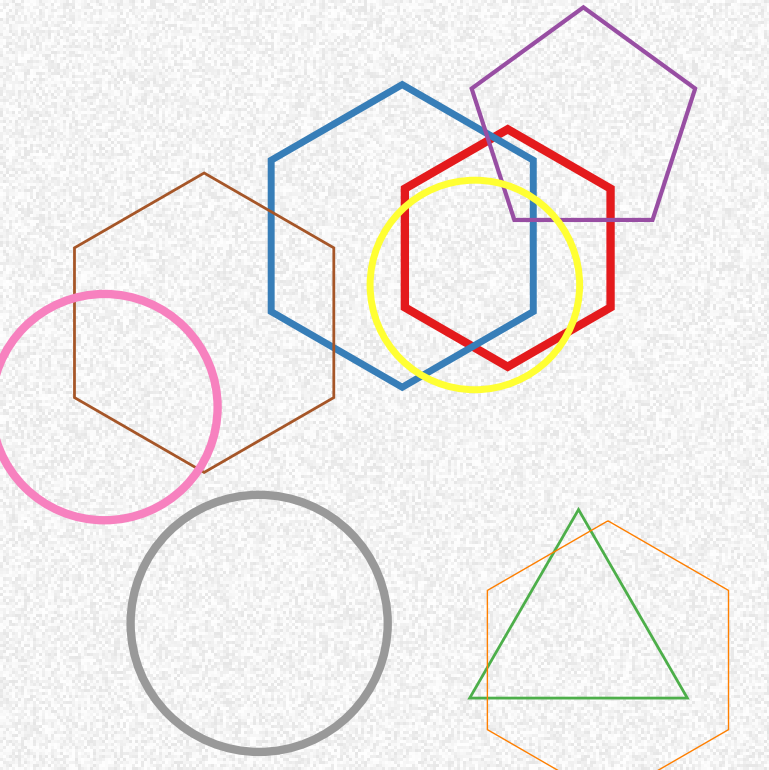[{"shape": "hexagon", "thickness": 3, "radius": 0.77, "center": [0.659, 0.678]}, {"shape": "hexagon", "thickness": 2.5, "radius": 0.98, "center": [0.522, 0.694]}, {"shape": "triangle", "thickness": 1, "radius": 0.82, "center": [0.751, 0.175]}, {"shape": "pentagon", "thickness": 1.5, "radius": 0.76, "center": [0.758, 0.838]}, {"shape": "hexagon", "thickness": 0.5, "radius": 0.9, "center": [0.79, 0.143]}, {"shape": "circle", "thickness": 2.5, "radius": 0.68, "center": [0.617, 0.63]}, {"shape": "hexagon", "thickness": 1, "radius": 0.97, "center": [0.265, 0.581]}, {"shape": "circle", "thickness": 3, "radius": 0.73, "center": [0.136, 0.471]}, {"shape": "circle", "thickness": 3, "radius": 0.83, "center": [0.337, 0.19]}]